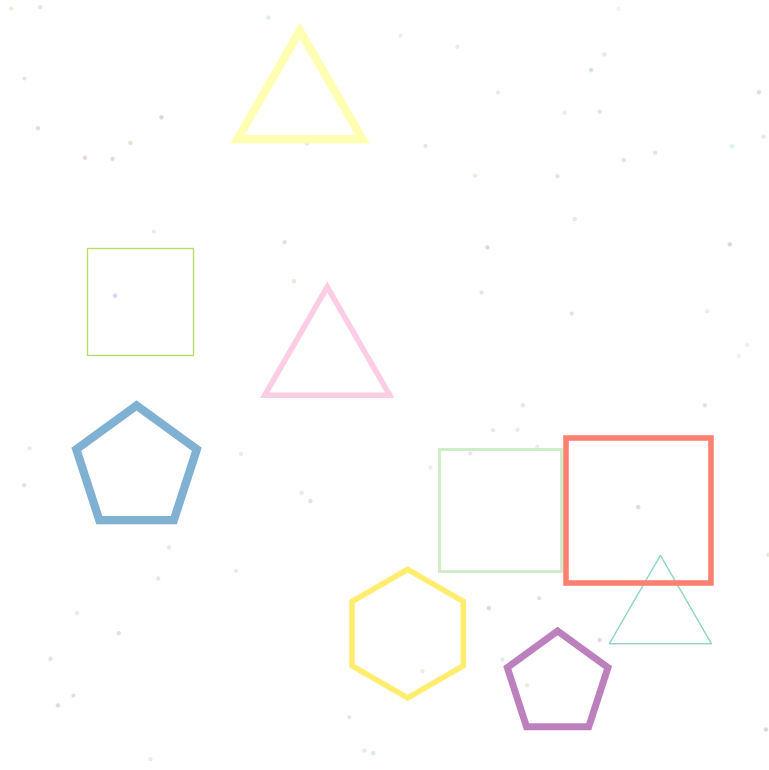[{"shape": "triangle", "thickness": 0.5, "radius": 0.38, "center": [0.858, 0.202]}, {"shape": "triangle", "thickness": 3, "radius": 0.47, "center": [0.39, 0.866]}, {"shape": "square", "thickness": 2, "radius": 0.47, "center": [0.829, 0.337]}, {"shape": "pentagon", "thickness": 3, "radius": 0.41, "center": [0.177, 0.391]}, {"shape": "square", "thickness": 0.5, "radius": 0.35, "center": [0.182, 0.609]}, {"shape": "triangle", "thickness": 2, "radius": 0.47, "center": [0.425, 0.534]}, {"shape": "pentagon", "thickness": 2.5, "radius": 0.34, "center": [0.724, 0.112]}, {"shape": "square", "thickness": 1, "radius": 0.4, "center": [0.649, 0.338]}, {"shape": "hexagon", "thickness": 2, "radius": 0.42, "center": [0.529, 0.177]}]